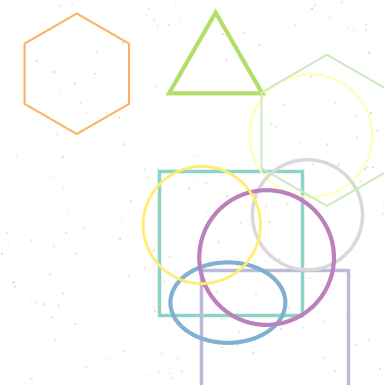[{"shape": "square", "thickness": 2.5, "radius": 0.93, "center": [0.599, 0.369]}, {"shape": "circle", "thickness": 1.5, "radius": 0.8, "center": [0.807, 0.648]}, {"shape": "square", "thickness": 2.5, "radius": 0.95, "center": [0.712, 0.107]}, {"shape": "oval", "thickness": 3, "radius": 0.75, "center": [0.592, 0.214]}, {"shape": "hexagon", "thickness": 1.5, "radius": 0.78, "center": [0.2, 0.808]}, {"shape": "triangle", "thickness": 3, "radius": 0.7, "center": [0.56, 0.828]}, {"shape": "circle", "thickness": 2.5, "radius": 0.72, "center": [0.799, 0.442]}, {"shape": "circle", "thickness": 3, "radius": 0.87, "center": [0.692, 0.331]}, {"shape": "hexagon", "thickness": 1.5, "radius": 0.98, "center": [0.849, 0.661]}, {"shape": "circle", "thickness": 2, "radius": 0.76, "center": [0.524, 0.416]}]